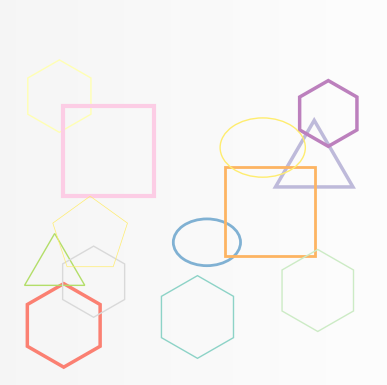[{"shape": "hexagon", "thickness": 1, "radius": 0.54, "center": [0.51, 0.177]}, {"shape": "hexagon", "thickness": 1, "radius": 0.47, "center": [0.153, 0.75]}, {"shape": "triangle", "thickness": 2.5, "radius": 0.58, "center": [0.811, 0.572]}, {"shape": "hexagon", "thickness": 2.5, "radius": 0.54, "center": [0.164, 0.155]}, {"shape": "oval", "thickness": 2, "radius": 0.43, "center": [0.534, 0.371]}, {"shape": "square", "thickness": 2, "radius": 0.58, "center": [0.697, 0.45]}, {"shape": "triangle", "thickness": 1, "radius": 0.45, "center": [0.141, 0.304]}, {"shape": "square", "thickness": 3, "radius": 0.59, "center": [0.28, 0.608]}, {"shape": "hexagon", "thickness": 1, "radius": 0.46, "center": [0.242, 0.268]}, {"shape": "hexagon", "thickness": 2.5, "radius": 0.43, "center": [0.847, 0.705]}, {"shape": "hexagon", "thickness": 1, "radius": 0.53, "center": [0.82, 0.246]}, {"shape": "oval", "thickness": 1, "radius": 0.55, "center": [0.678, 0.617]}, {"shape": "pentagon", "thickness": 0.5, "radius": 0.51, "center": [0.233, 0.389]}]